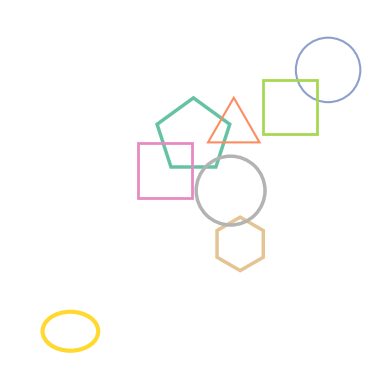[{"shape": "pentagon", "thickness": 2.5, "radius": 0.5, "center": [0.502, 0.647]}, {"shape": "triangle", "thickness": 1.5, "radius": 0.39, "center": [0.607, 0.669]}, {"shape": "circle", "thickness": 1.5, "radius": 0.42, "center": [0.852, 0.818]}, {"shape": "square", "thickness": 2, "radius": 0.35, "center": [0.429, 0.557]}, {"shape": "square", "thickness": 2, "radius": 0.35, "center": [0.754, 0.722]}, {"shape": "oval", "thickness": 3, "radius": 0.36, "center": [0.183, 0.14]}, {"shape": "hexagon", "thickness": 2.5, "radius": 0.35, "center": [0.624, 0.367]}, {"shape": "circle", "thickness": 2.5, "radius": 0.45, "center": [0.599, 0.505]}]